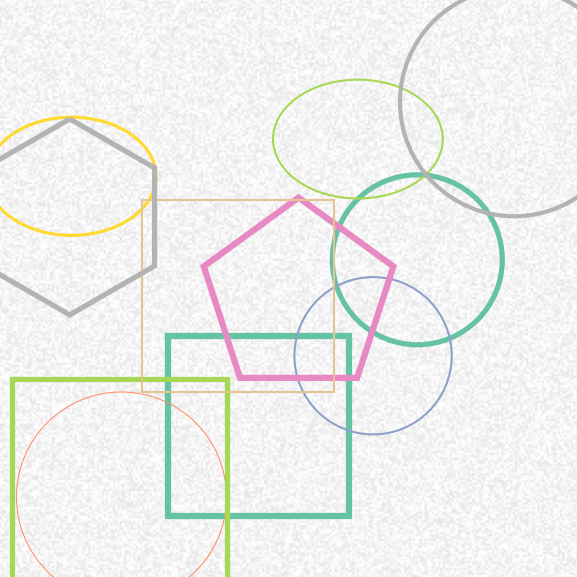[{"shape": "circle", "thickness": 2.5, "radius": 0.74, "center": [0.723, 0.549]}, {"shape": "square", "thickness": 3, "radius": 0.78, "center": [0.448, 0.261]}, {"shape": "circle", "thickness": 0.5, "radius": 0.91, "center": [0.21, 0.139]}, {"shape": "circle", "thickness": 1, "radius": 0.68, "center": [0.646, 0.383]}, {"shape": "pentagon", "thickness": 3, "radius": 0.86, "center": [0.517, 0.484]}, {"shape": "oval", "thickness": 1, "radius": 0.73, "center": [0.62, 0.758]}, {"shape": "square", "thickness": 2.5, "radius": 0.93, "center": [0.207, 0.156]}, {"shape": "oval", "thickness": 1.5, "radius": 0.73, "center": [0.124, 0.694]}, {"shape": "square", "thickness": 1, "radius": 0.83, "center": [0.412, 0.486]}, {"shape": "hexagon", "thickness": 2.5, "radius": 0.85, "center": [0.121, 0.624]}, {"shape": "circle", "thickness": 2, "radius": 0.99, "center": [0.89, 0.822]}]